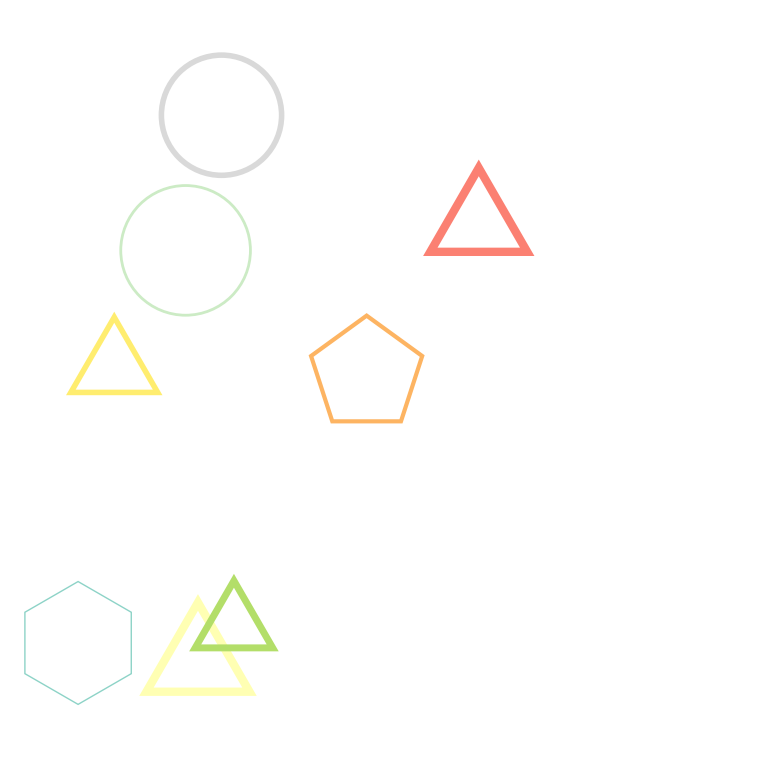[{"shape": "hexagon", "thickness": 0.5, "radius": 0.4, "center": [0.101, 0.165]}, {"shape": "triangle", "thickness": 3, "radius": 0.39, "center": [0.257, 0.14]}, {"shape": "triangle", "thickness": 3, "radius": 0.36, "center": [0.622, 0.709]}, {"shape": "pentagon", "thickness": 1.5, "radius": 0.38, "center": [0.476, 0.514]}, {"shape": "triangle", "thickness": 2.5, "radius": 0.29, "center": [0.304, 0.188]}, {"shape": "circle", "thickness": 2, "radius": 0.39, "center": [0.288, 0.85]}, {"shape": "circle", "thickness": 1, "radius": 0.42, "center": [0.241, 0.675]}, {"shape": "triangle", "thickness": 2, "radius": 0.33, "center": [0.148, 0.523]}]